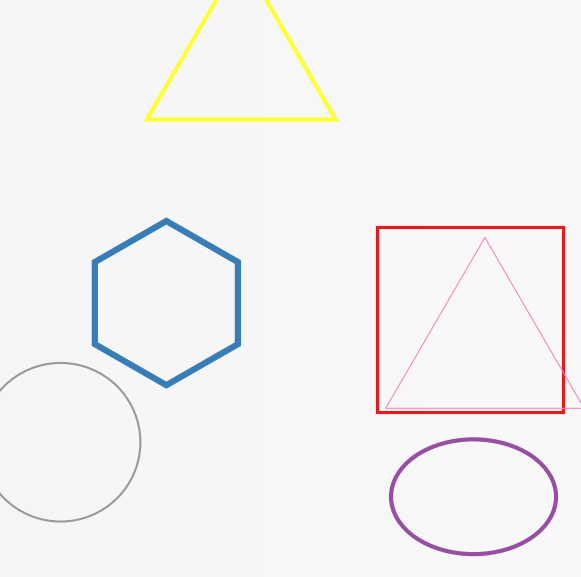[{"shape": "square", "thickness": 1.5, "radius": 0.8, "center": [0.809, 0.446]}, {"shape": "hexagon", "thickness": 3, "radius": 0.71, "center": [0.286, 0.474]}, {"shape": "oval", "thickness": 2, "radius": 0.71, "center": [0.815, 0.139]}, {"shape": "triangle", "thickness": 2, "radius": 0.94, "center": [0.415, 0.886]}, {"shape": "triangle", "thickness": 0.5, "radius": 0.99, "center": [0.834, 0.391]}, {"shape": "circle", "thickness": 1, "radius": 0.69, "center": [0.104, 0.233]}]